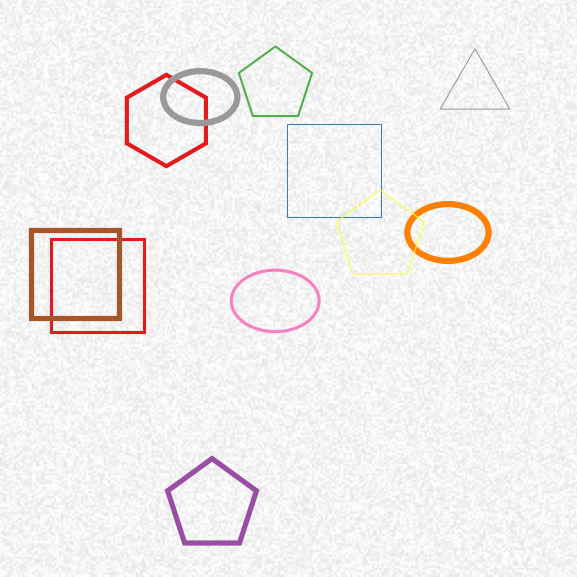[{"shape": "hexagon", "thickness": 2, "radius": 0.4, "center": [0.288, 0.79]}, {"shape": "square", "thickness": 1.5, "radius": 0.4, "center": [0.169, 0.504]}, {"shape": "square", "thickness": 0.5, "radius": 0.41, "center": [0.578, 0.704]}, {"shape": "pentagon", "thickness": 1, "radius": 0.33, "center": [0.477, 0.852]}, {"shape": "pentagon", "thickness": 2.5, "radius": 0.4, "center": [0.367, 0.124]}, {"shape": "oval", "thickness": 3, "radius": 0.35, "center": [0.776, 0.597]}, {"shape": "pentagon", "thickness": 0.5, "radius": 0.4, "center": [0.658, 0.59]}, {"shape": "square", "thickness": 2.5, "radius": 0.38, "center": [0.13, 0.525]}, {"shape": "oval", "thickness": 1.5, "radius": 0.38, "center": [0.477, 0.478]}, {"shape": "triangle", "thickness": 0.5, "radius": 0.35, "center": [0.822, 0.845]}, {"shape": "oval", "thickness": 3, "radius": 0.32, "center": [0.347, 0.831]}]